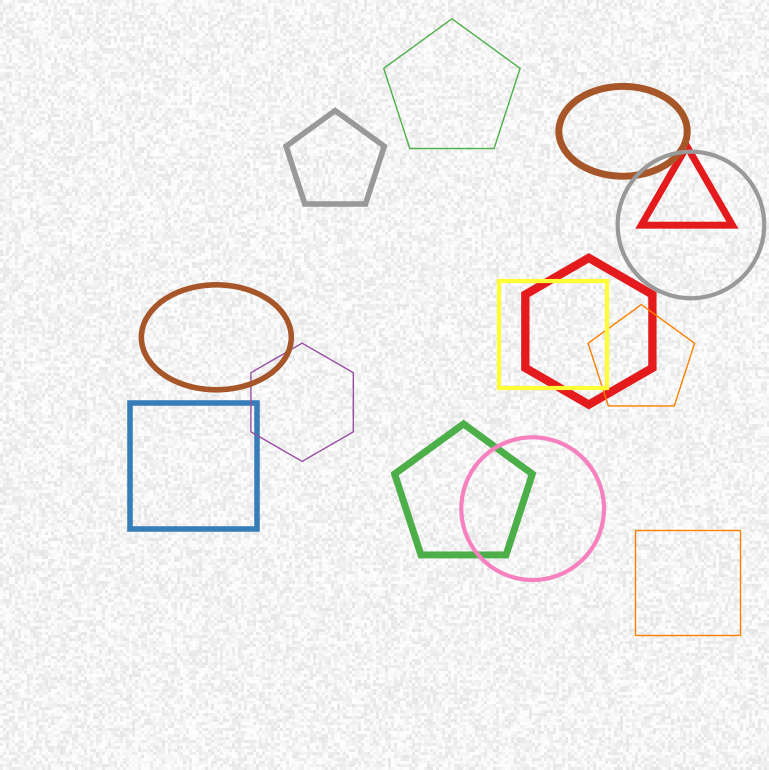[{"shape": "hexagon", "thickness": 3, "radius": 0.48, "center": [0.765, 0.57]}, {"shape": "triangle", "thickness": 2.5, "radius": 0.34, "center": [0.892, 0.742]}, {"shape": "square", "thickness": 2, "radius": 0.41, "center": [0.251, 0.394]}, {"shape": "pentagon", "thickness": 0.5, "radius": 0.47, "center": [0.587, 0.882]}, {"shape": "pentagon", "thickness": 2.5, "radius": 0.47, "center": [0.602, 0.355]}, {"shape": "hexagon", "thickness": 0.5, "radius": 0.38, "center": [0.392, 0.478]}, {"shape": "pentagon", "thickness": 0.5, "radius": 0.36, "center": [0.833, 0.532]}, {"shape": "square", "thickness": 0.5, "radius": 0.34, "center": [0.893, 0.243]}, {"shape": "square", "thickness": 1.5, "radius": 0.35, "center": [0.718, 0.565]}, {"shape": "oval", "thickness": 2.5, "radius": 0.42, "center": [0.809, 0.829]}, {"shape": "oval", "thickness": 2, "radius": 0.49, "center": [0.281, 0.562]}, {"shape": "circle", "thickness": 1.5, "radius": 0.46, "center": [0.692, 0.339]}, {"shape": "circle", "thickness": 1.5, "radius": 0.48, "center": [0.897, 0.708]}, {"shape": "pentagon", "thickness": 2, "radius": 0.34, "center": [0.435, 0.789]}]